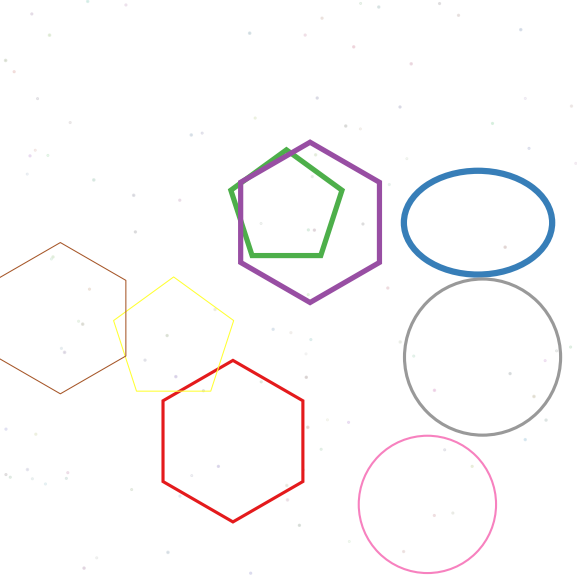[{"shape": "hexagon", "thickness": 1.5, "radius": 0.7, "center": [0.403, 0.235]}, {"shape": "oval", "thickness": 3, "radius": 0.64, "center": [0.828, 0.614]}, {"shape": "pentagon", "thickness": 2.5, "radius": 0.51, "center": [0.496, 0.638]}, {"shape": "hexagon", "thickness": 2.5, "radius": 0.69, "center": [0.537, 0.614]}, {"shape": "pentagon", "thickness": 0.5, "radius": 0.55, "center": [0.301, 0.41]}, {"shape": "hexagon", "thickness": 0.5, "radius": 0.65, "center": [0.105, 0.448]}, {"shape": "circle", "thickness": 1, "radius": 0.59, "center": [0.74, 0.126]}, {"shape": "circle", "thickness": 1.5, "radius": 0.68, "center": [0.836, 0.381]}]